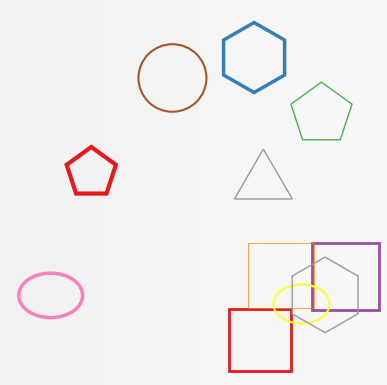[{"shape": "square", "thickness": 2, "radius": 0.4, "center": [0.671, 0.116]}, {"shape": "pentagon", "thickness": 3, "radius": 0.33, "center": [0.236, 0.551]}, {"shape": "hexagon", "thickness": 2.5, "radius": 0.45, "center": [0.656, 0.851]}, {"shape": "pentagon", "thickness": 1, "radius": 0.41, "center": [0.83, 0.704]}, {"shape": "square", "thickness": 2, "radius": 0.44, "center": [0.892, 0.281]}, {"shape": "square", "thickness": 0.5, "radius": 0.42, "center": [0.724, 0.285]}, {"shape": "oval", "thickness": 1.5, "radius": 0.36, "center": [0.778, 0.21]}, {"shape": "circle", "thickness": 1.5, "radius": 0.44, "center": [0.445, 0.797]}, {"shape": "oval", "thickness": 2.5, "radius": 0.41, "center": [0.131, 0.233]}, {"shape": "triangle", "thickness": 1, "radius": 0.43, "center": [0.68, 0.526]}, {"shape": "hexagon", "thickness": 1, "radius": 0.49, "center": [0.839, 0.234]}]